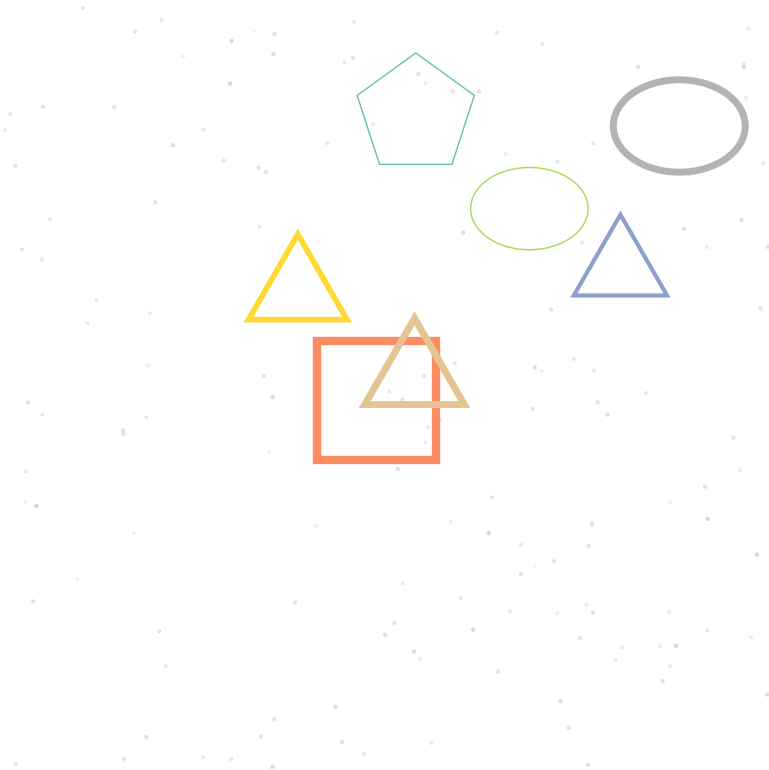[{"shape": "pentagon", "thickness": 0.5, "radius": 0.4, "center": [0.54, 0.851]}, {"shape": "square", "thickness": 3, "radius": 0.39, "center": [0.489, 0.48]}, {"shape": "triangle", "thickness": 1.5, "radius": 0.35, "center": [0.806, 0.651]}, {"shape": "oval", "thickness": 0.5, "radius": 0.38, "center": [0.687, 0.729]}, {"shape": "triangle", "thickness": 2, "radius": 0.37, "center": [0.387, 0.622]}, {"shape": "triangle", "thickness": 2.5, "radius": 0.37, "center": [0.538, 0.512]}, {"shape": "oval", "thickness": 2.5, "radius": 0.43, "center": [0.882, 0.836]}]